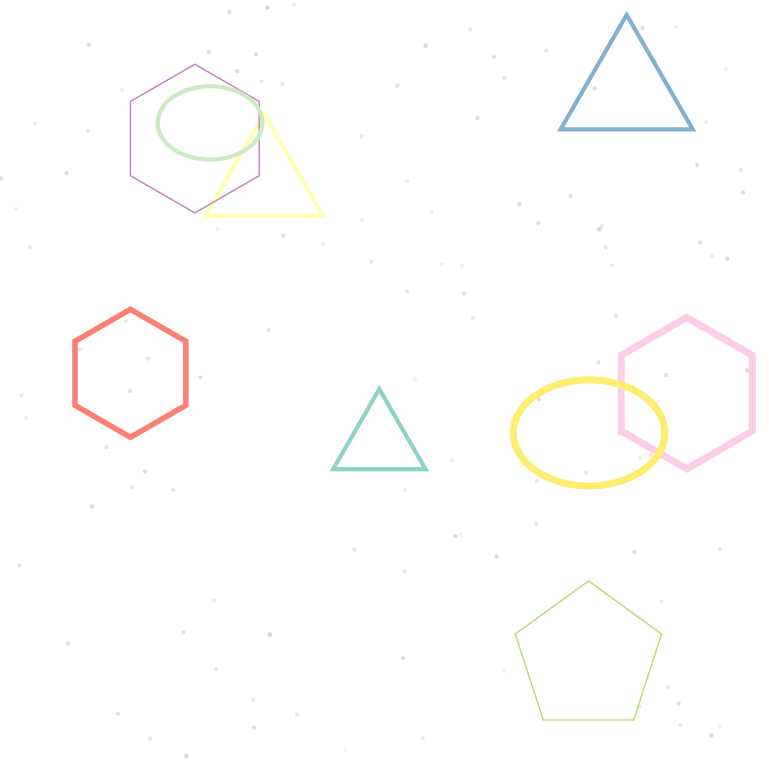[{"shape": "triangle", "thickness": 1.5, "radius": 0.35, "center": [0.493, 0.425]}, {"shape": "triangle", "thickness": 1.5, "radius": 0.44, "center": [0.343, 0.764]}, {"shape": "hexagon", "thickness": 2, "radius": 0.42, "center": [0.169, 0.515]}, {"shape": "triangle", "thickness": 1.5, "radius": 0.5, "center": [0.814, 0.882]}, {"shape": "pentagon", "thickness": 0.5, "radius": 0.5, "center": [0.764, 0.146]}, {"shape": "hexagon", "thickness": 2.5, "radius": 0.49, "center": [0.892, 0.489]}, {"shape": "hexagon", "thickness": 0.5, "radius": 0.48, "center": [0.253, 0.82]}, {"shape": "oval", "thickness": 1.5, "radius": 0.34, "center": [0.273, 0.84]}, {"shape": "oval", "thickness": 2.5, "radius": 0.49, "center": [0.765, 0.438]}]